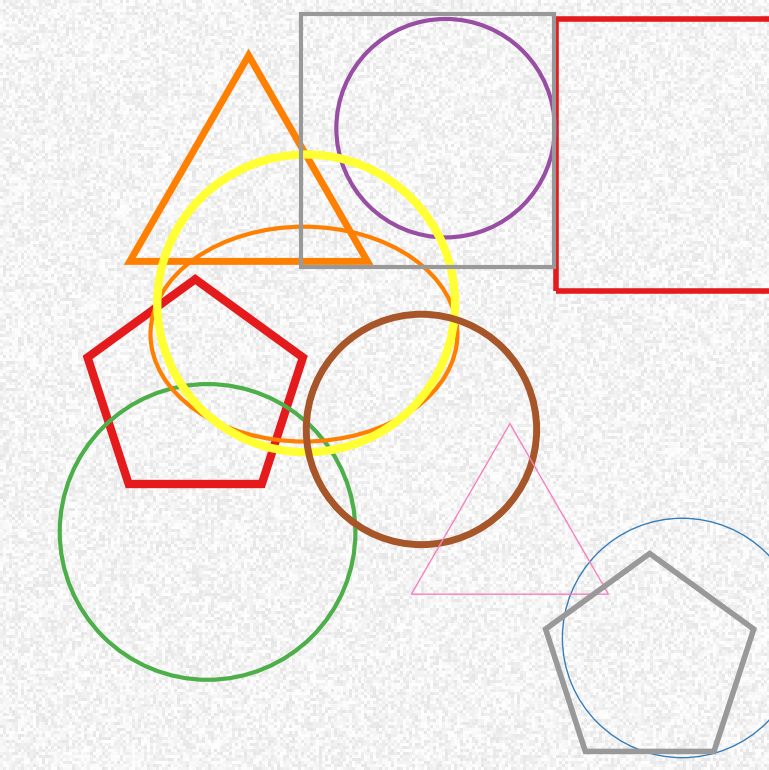[{"shape": "pentagon", "thickness": 3, "radius": 0.74, "center": [0.254, 0.49]}, {"shape": "square", "thickness": 2, "radius": 0.88, "center": [0.898, 0.799]}, {"shape": "circle", "thickness": 0.5, "radius": 0.78, "center": [0.886, 0.171]}, {"shape": "circle", "thickness": 1.5, "radius": 0.96, "center": [0.27, 0.309]}, {"shape": "circle", "thickness": 1.5, "radius": 0.71, "center": [0.579, 0.834]}, {"shape": "oval", "thickness": 1.5, "radius": 1.0, "center": [0.395, 0.566]}, {"shape": "triangle", "thickness": 2.5, "radius": 0.89, "center": [0.323, 0.75]}, {"shape": "circle", "thickness": 3, "radius": 0.97, "center": [0.398, 0.606]}, {"shape": "circle", "thickness": 2.5, "radius": 0.75, "center": [0.547, 0.442]}, {"shape": "triangle", "thickness": 0.5, "radius": 0.74, "center": [0.662, 0.302]}, {"shape": "square", "thickness": 1.5, "radius": 0.82, "center": [0.555, 0.818]}, {"shape": "pentagon", "thickness": 2, "radius": 0.71, "center": [0.844, 0.139]}]